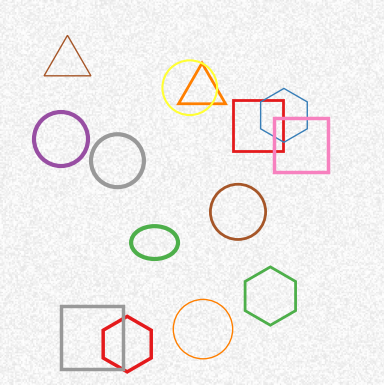[{"shape": "square", "thickness": 2, "radius": 0.33, "center": [0.67, 0.674]}, {"shape": "hexagon", "thickness": 2.5, "radius": 0.36, "center": [0.33, 0.106]}, {"shape": "hexagon", "thickness": 1, "radius": 0.35, "center": [0.738, 0.7]}, {"shape": "hexagon", "thickness": 2, "radius": 0.38, "center": [0.702, 0.231]}, {"shape": "oval", "thickness": 3, "radius": 0.3, "center": [0.401, 0.37]}, {"shape": "circle", "thickness": 3, "radius": 0.35, "center": [0.158, 0.639]}, {"shape": "triangle", "thickness": 2, "radius": 0.35, "center": [0.525, 0.766]}, {"shape": "circle", "thickness": 1, "radius": 0.39, "center": [0.527, 0.145]}, {"shape": "circle", "thickness": 1.5, "radius": 0.36, "center": [0.493, 0.772]}, {"shape": "circle", "thickness": 2, "radius": 0.36, "center": [0.618, 0.45]}, {"shape": "triangle", "thickness": 1, "radius": 0.35, "center": [0.175, 0.838]}, {"shape": "square", "thickness": 2.5, "radius": 0.35, "center": [0.781, 0.624]}, {"shape": "circle", "thickness": 3, "radius": 0.34, "center": [0.305, 0.583]}, {"shape": "square", "thickness": 2.5, "radius": 0.41, "center": [0.24, 0.124]}]